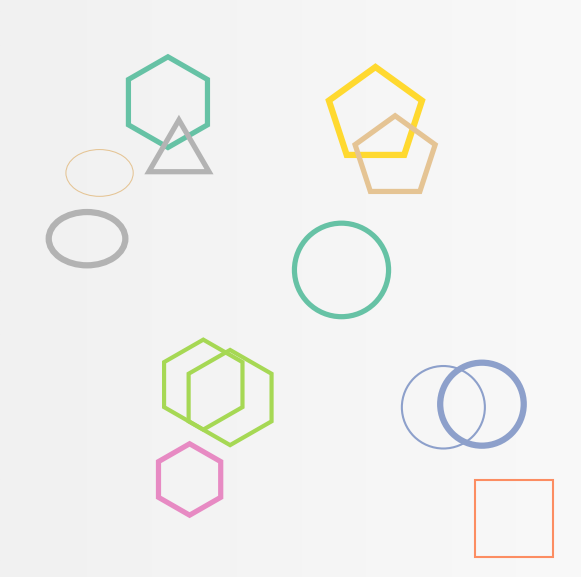[{"shape": "circle", "thickness": 2.5, "radius": 0.4, "center": [0.588, 0.532]}, {"shape": "hexagon", "thickness": 2.5, "radius": 0.39, "center": [0.289, 0.822]}, {"shape": "square", "thickness": 1, "radius": 0.34, "center": [0.884, 0.101]}, {"shape": "circle", "thickness": 3, "radius": 0.36, "center": [0.829, 0.299]}, {"shape": "circle", "thickness": 1, "radius": 0.36, "center": [0.763, 0.294]}, {"shape": "hexagon", "thickness": 2.5, "radius": 0.31, "center": [0.326, 0.169]}, {"shape": "hexagon", "thickness": 2, "radius": 0.39, "center": [0.35, 0.333]}, {"shape": "hexagon", "thickness": 2, "radius": 0.41, "center": [0.396, 0.311]}, {"shape": "pentagon", "thickness": 3, "radius": 0.42, "center": [0.646, 0.799]}, {"shape": "pentagon", "thickness": 2.5, "radius": 0.36, "center": [0.68, 0.726]}, {"shape": "oval", "thickness": 0.5, "radius": 0.29, "center": [0.171, 0.7]}, {"shape": "oval", "thickness": 3, "radius": 0.33, "center": [0.15, 0.586]}, {"shape": "triangle", "thickness": 2.5, "radius": 0.3, "center": [0.308, 0.732]}]